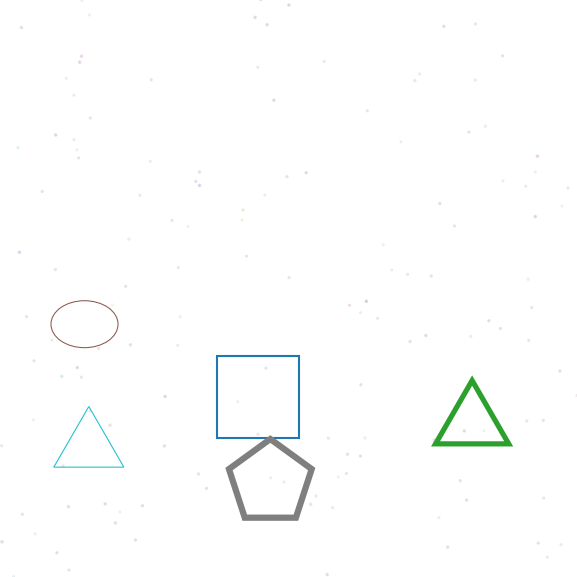[{"shape": "square", "thickness": 1, "radius": 0.36, "center": [0.447, 0.311]}, {"shape": "triangle", "thickness": 2.5, "radius": 0.37, "center": [0.818, 0.267]}, {"shape": "oval", "thickness": 0.5, "radius": 0.29, "center": [0.146, 0.438]}, {"shape": "pentagon", "thickness": 3, "radius": 0.38, "center": [0.468, 0.164]}, {"shape": "triangle", "thickness": 0.5, "radius": 0.35, "center": [0.154, 0.225]}]